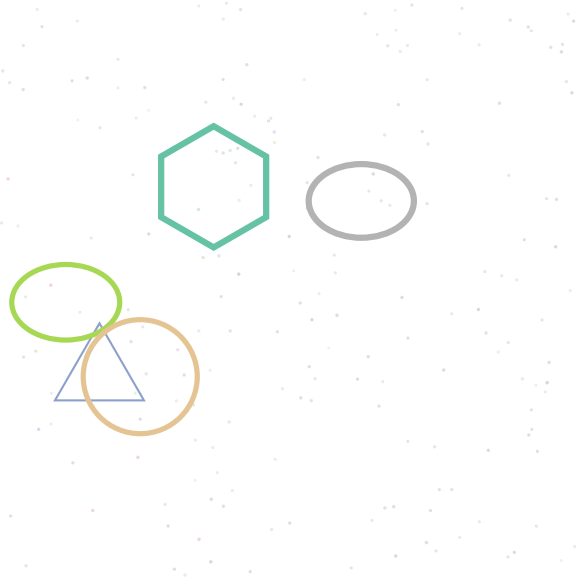[{"shape": "hexagon", "thickness": 3, "radius": 0.52, "center": [0.37, 0.676]}, {"shape": "triangle", "thickness": 1, "radius": 0.44, "center": [0.172, 0.35]}, {"shape": "oval", "thickness": 2.5, "radius": 0.47, "center": [0.114, 0.476]}, {"shape": "circle", "thickness": 2.5, "radius": 0.49, "center": [0.243, 0.347]}, {"shape": "oval", "thickness": 3, "radius": 0.46, "center": [0.626, 0.651]}]